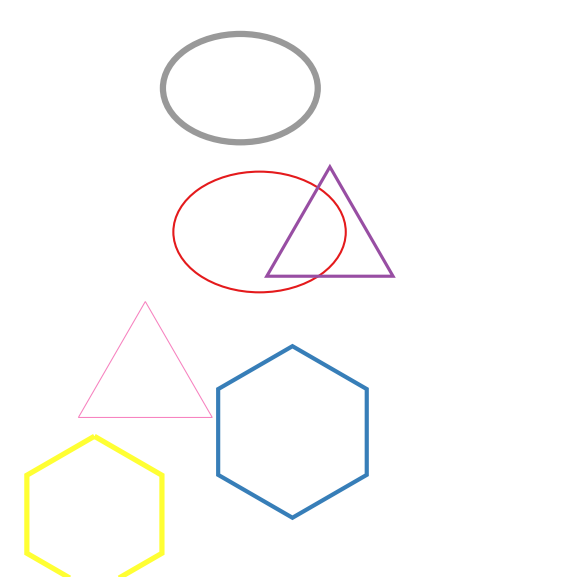[{"shape": "oval", "thickness": 1, "radius": 0.75, "center": [0.449, 0.597]}, {"shape": "hexagon", "thickness": 2, "radius": 0.74, "center": [0.506, 0.251]}, {"shape": "triangle", "thickness": 1.5, "radius": 0.63, "center": [0.571, 0.584]}, {"shape": "hexagon", "thickness": 2.5, "radius": 0.68, "center": [0.163, 0.109]}, {"shape": "triangle", "thickness": 0.5, "radius": 0.67, "center": [0.252, 0.343]}, {"shape": "oval", "thickness": 3, "radius": 0.67, "center": [0.416, 0.847]}]